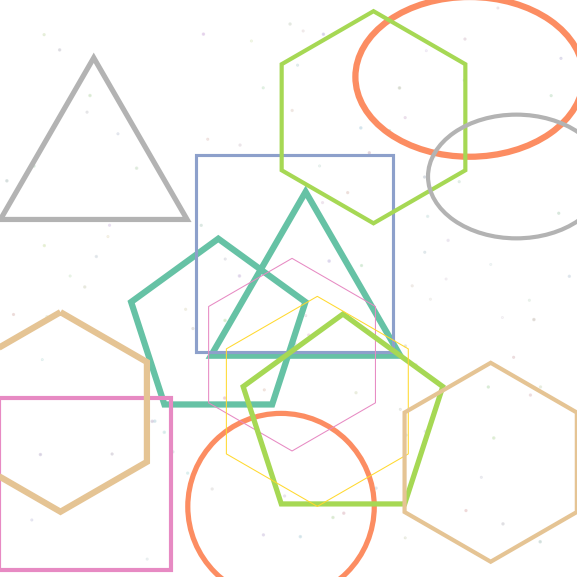[{"shape": "pentagon", "thickness": 3, "radius": 0.79, "center": [0.378, 0.427]}, {"shape": "triangle", "thickness": 3, "radius": 0.95, "center": [0.529, 0.478]}, {"shape": "circle", "thickness": 2.5, "radius": 0.81, "center": [0.487, 0.122]}, {"shape": "oval", "thickness": 3, "radius": 0.99, "center": [0.813, 0.866]}, {"shape": "square", "thickness": 1.5, "radius": 0.85, "center": [0.51, 0.56]}, {"shape": "hexagon", "thickness": 0.5, "radius": 0.83, "center": [0.506, 0.385]}, {"shape": "square", "thickness": 2, "radius": 0.74, "center": [0.147, 0.161]}, {"shape": "hexagon", "thickness": 2, "radius": 0.92, "center": [0.647, 0.796]}, {"shape": "pentagon", "thickness": 2.5, "radius": 0.91, "center": [0.594, 0.274]}, {"shape": "hexagon", "thickness": 0.5, "radius": 0.91, "center": [0.549, 0.304]}, {"shape": "hexagon", "thickness": 2, "radius": 0.86, "center": [0.85, 0.199]}, {"shape": "hexagon", "thickness": 3, "radius": 0.86, "center": [0.105, 0.286]}, {"shape": "oval", "thickness": 2, "radius": 0.77, "center": [0.894, 0.694]}, {"shape": "triangle", "thickness": 2.5, "radius": 0.93, "center": [0.162, 0.712]}]